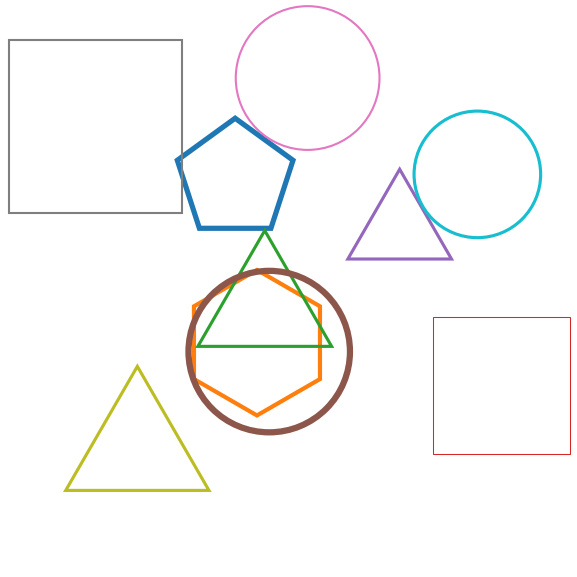[{"shape": "pentagon", "thickness": 2.5, "radius": 0.53, "center": [0.407, 0.689]}, {"shape": "hexagon", "thickness": 2, "radius": 0.63, "center": [0.445, 0.406]}, {"shape": "triangle", "thickness": 1.5, "radius": 0.67, "center": [0.458, 0.466]}, {"shape": "square", "thickness": 0.5, "radius": 0.6, "center": [0.869, 0.331]}, {"shape": "triangle", "thickness": 1.5, "radius": 0.52, "center": [0.692, 0.602]}, {"shape": "circle", "thickness": 3, "radius": 0.7, "center": [0.466, 0.39]}, {"shape": "circle", "thickness": 1, "radius": 0.62, "center": [0.533, 0.864]}, {"shape": "square", "thickness": 1, "radius": 0.75, "center": [0.166, 0.78]}, {"shape": "triangle", "thickness": 1.5, "radius": 0.72, "center": [0.238, 0.222]}, {"shape": "circle", "thickness": 1.5, "radius": 0.55, "center": [0.827, 0.697]}]